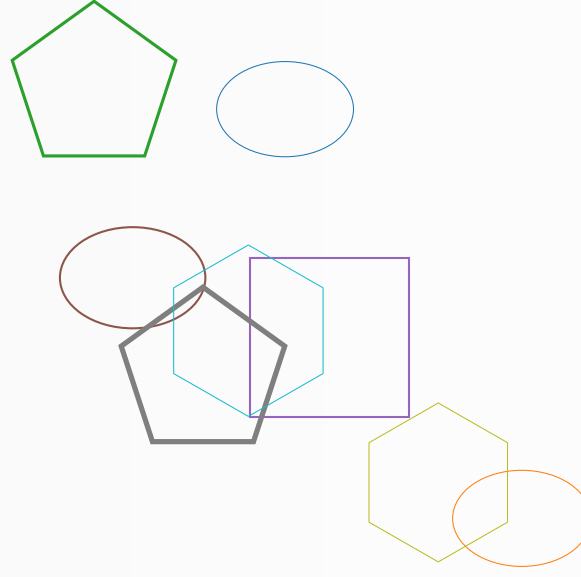[{"shape": "oval", "thickness": 0.5, "radius": 0.59, "center": [0.49, 0.81]}, {"shape": "oval", "thickness": 0.5, "radius": 0.59, "center": [0.898, 0.102]}, {"shape": "pentagon", "thickness": 1.5, "radius": 0.74, "center": [0.162, 0.849]}, {"shape": "square", "thickness": 1, "radius": 0.68, "center": [0.567, 0.415]}, {"shape": "oval", "thickness": 1, "radius": 0.63, "center": [0.228, 0.518]}, {"shape": "pentagon", "thickness": 2.5, "radius": 0.74, "center": [0.349, 0.354]}, {"shape": "hexagon", "thickness": 0.5, "radius": 0.69, "center": [0.754, 0.164]}, {"shape": "hexagon", "thickness": 0.5, "radius": 0.74, "center": [0.427, 0.426]}]